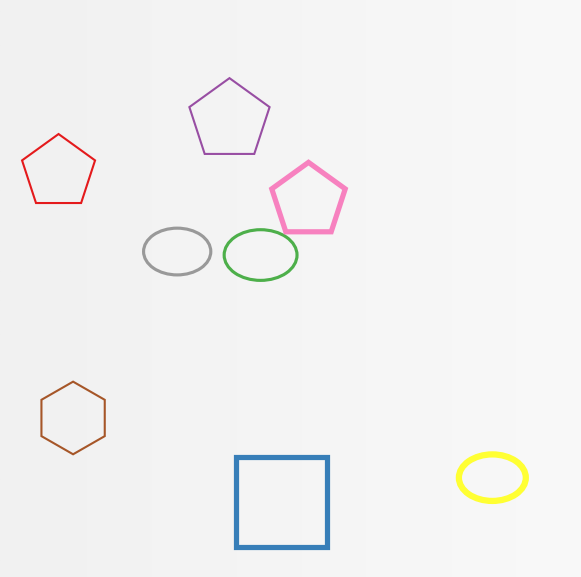[{"shape": "pentagon", "thickness": 1, "radius": 0.33, "center": [0.101, 0.701]}, {"shape": "square", "thickness": 2.5, "radius": 0.39, "center": [0.485, 0.129]}, {"shape": "oval", "thickness": 1.5, "radius": 0.31, "center": [0.448, 0.557]}, {"shape": "pentagon", "thickness": 1, "radius": 0.36, "center": [0.395, 0.791]}, {"shape": "oval", "thickness": 3, "radius": 0.29, "center": [0.847, 0.172]}, {"shape": "hexagon", "thickness": 1, "radius": 0.31, "center": [0.126, 0.275]}, {"shape": "pentagon", "thickness": 2.5, "radius": 0.33, "center": [0.531, 0.652]}, {"shape": "oval", "thickness": 1.5, "radius": 0.29, "center": [0.305, 0.564]}]